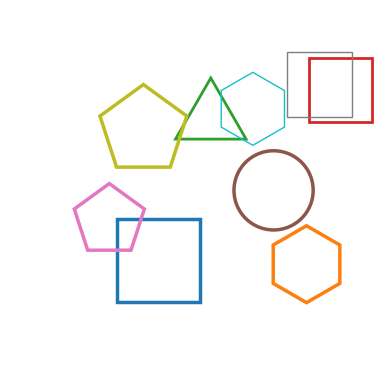[{"shape": "square", "thickness": 2.5, "radius": 0.54, "center": [0.412, 0.324]}, {"shape": "hexagon", "thickness": 2.5, "radius": 0.5, "center": [0.796, 0.314]}, {"shape": "triangle", "thickness": 2, "radius": 0.53, "center": [0.548, 0.692]}, {"shape": "square", "thickness": 2, "radius": 0.41, "center": [0.885, 0.766]}, {"shape": "circle", "thickness": 2.5, "radius": 0.51, "center": [0.711, 0.506]}, {"shape": "pentagon", "thickness": 2.5, "radius": 0.48, "center": [0.284, 0.428]}, {"shape": "square", "thickness": 1, "radius": 0.43, "center": [0.83, 0.781]}, {"shape": "pentagon", "thickness": 2.5, "radius": 0.59, "center": [0.372, 0.662]}, {"shape": "hexagon", "thickness": 1, "radius": 0.47, "center": [0.657, 0.717]}]